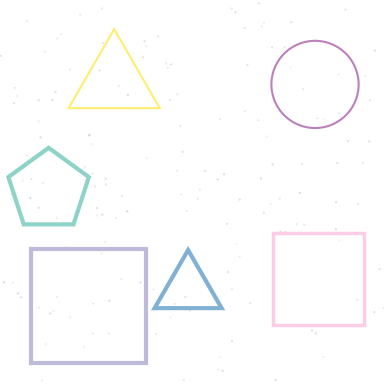[{"shape": "pentagon", "thickness": 3, "radius": 0.55, "center": [0.126, 0.506]}, {"shape": "square", "thickness": 3, "radius": 0.75, "center": [0.229, 0.205]}, {"shape": "triangle", "thickness": 3, "radius": 0.5, "center": [0.489, 0.25]}, {"shape": "square", "thickness": 2.5, "radius": 0.6, "center": [0.827, 0.276]}, {"shape": "circle", "thickness": 1.5, "radius": 0.57, "center": [0.818, 0.781]}, {"shape": "triangle", "thickness": 1.5, "radius": 0.68, "center": [0.297, 0.787]}]